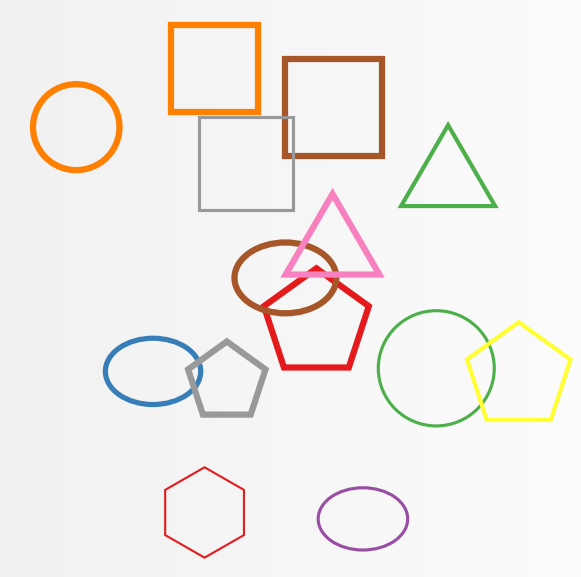[{"shape": "hexagon", "thickness": 1, "radius": 0.39, "center": [0.352, 0.112]}, {"shape": "pentagon", "thickness": 3, "radius": 0.47, "center": [0.544, 0.44]}, {"shape": "oval", "thickness": 2.5, "radius": 0.41, "center": [0.263, 0.356]}, {"shape": "triangle", "thickness": 2, "radius": 0.47, "center": [0.771, 0.689]}, {"shape": "circle", "thickness": 1.5, "radius": 0.5, "center": [0.751, 0.361]}, {"shape": "oval", "thickness": 1.5, "radius": 0.38, "center": [0.624, 0.101]}, {"shape": "circle", "thickness": 3, "radius": 0.37, "center": [0.131, 0.779]}, {"shape": "square", "thickness": 3, "radius": 0.38, "center": [0.369, 0.881]}, {"shape": "pentagon", "thickness": 2, "radius": 0.47, "center": [0.892, 0.348]}, {"shape": "square", "thickness": 3, "radius": 0.42, "center": [0.574, 0.813]}, {"shape": "oval", "thickness": 3, "radius": 0.44, "center": [0.491, 0.518]}, {"shape": "triangle", "thickness": 3, "radius": 0.47, "center": [0.572, 0.57]}, {"shape": "square", "thickness": 1.5, "radius": 0.4, "center": [0.423, 0.716]}, {"shape": "pentagon", "thickness": 3, "radius": 0.35, "center": [0.39, 0.338]}]